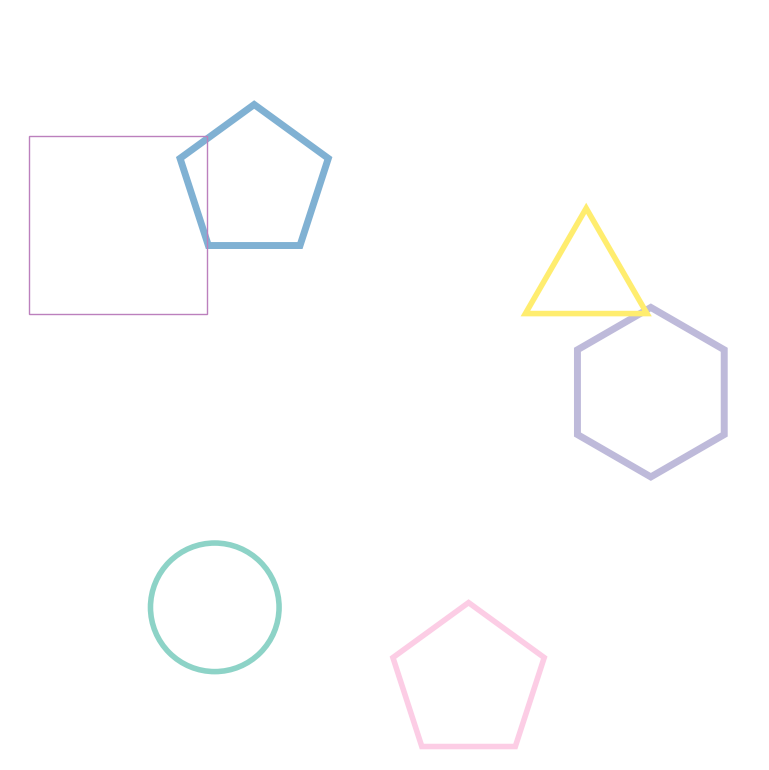[{"shape": "circle", "thickness": 2, "radius": 0.42, "center": [0.279, 0.211]}, {"shape": "hexagon", "thickness": 2.5, "radius": 0.55, "center": [0.845, 0.491]}, {"shape": "pentagon", "thickness": 2.5, "radius": 0.51, "center": [0.33, 0.763]}, {"shape": "pentagon", "thickness": 2, "radius": 0.52, "center": [0.609, 0.114]}, {"shape": "square", "thickness": 0.5, "radius": 0.58, "center": [0.154, 0.707]}, {"shape": "triangle", "thickness": 2, "radius": 0.46, "center": [0.761, 0.638]}]